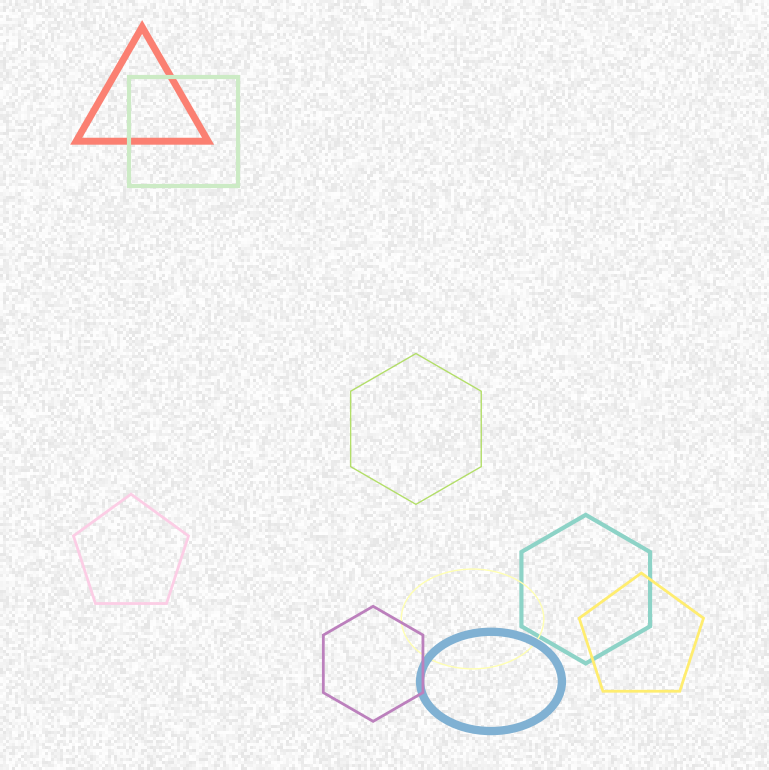[{"shape": "hexagon", "thickness": 1.5, "radius": 0.48, "center": [0.761, 0.235]}, {"shape": "oval", "thickness": 0.5, "radius": 0.46, "center": [0.614, 0.196]}, {"shape": "triangle", "thickness": 2.5, "radius": 0.49, "center": [0.185, 0.866]}, {"shape": "oval", "thickness": 3, "radius": 0.46, "center": [0.638, 0.115]}, {"shape": "hexagon", "thickness": 0.5, "radius": 0.49, "center": [0.54, 0.443]}, {"shape": "pentagon", "thickness": 1, "radius": 0.39, "center": [0.17, 0.28]}, {"shape": "hexagon", "thickness": 1, "radius": 0.37, "center": [0.485, 0.138]}, {"shape": "square", "thickness": 1.5, "radius": 0.35, "center": [0.239, 0.829]}, {"shape": "pentagon", "thickness": 1, "radius": 0.42, "center": [0.833, 0.171]}]